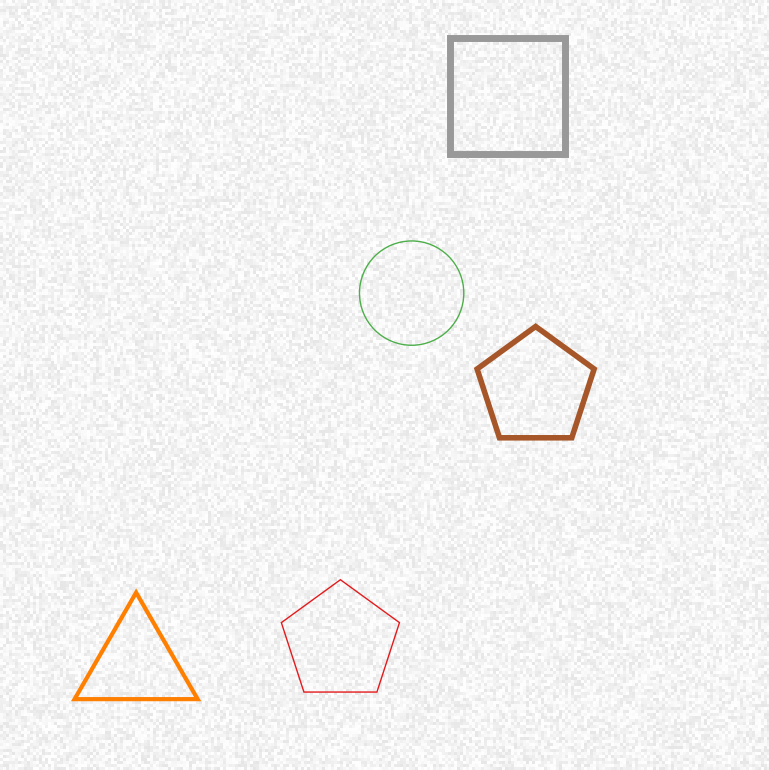[{"shape": "pentagon", "thickness": 0.5, "radius": 0.4, "center": [0.442, 0.166]}, {"shape": "circle", "thickness": 0.5, "radius": 0.34, "center": [0.535, 0.619]}, {"shape": "triangle", "thickness": 1.5, "radius": 0.46, "center": [0.177, 0.138]}, {"shape": "pentagon", "thickness": 2, "radius": 0.4, "center": [0.696, 0.496]}, {"shape": "square", "thickness": 2.5, "radius": 0.37, "center": [0.66, 0.875]}]